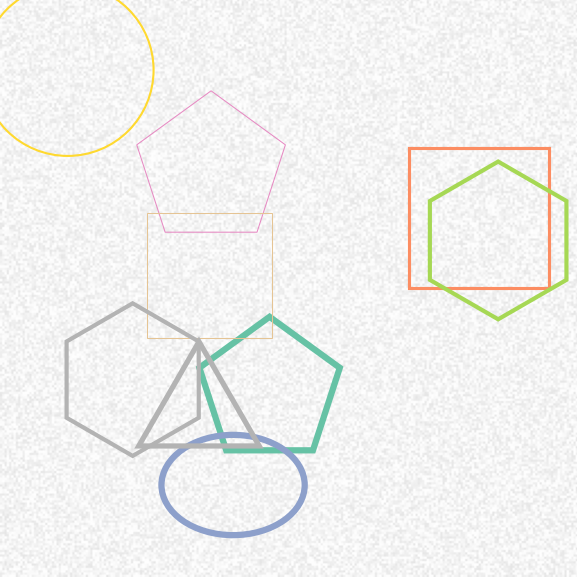[{"shape": "pentagon", "thickness": 3, "radius": 0.64, "center": [0.467, 0.323]}, {"shape": "square", "thickness": 1.5, "radius": 0.61, "center": [0.83, 0.622]}, {"shape": "oval", "thickness": 3, "radius": 0.62, "center": [0.404, 0.159]}, {"shape": "pentagon", "thickness": 0.5, "radius": 0.68, "center": [0.365, 0.707]}, {"shape": "hexagon", "thickness": 2, "radius": 0.68, "center": [0.863, 0.583]}, {"shape": "circle", "thickness": 1, "radius": 0.74, "center": [0.117, 0.878]}, {"shape": "square", "thickness": 0.5, "radius": 0.54, "center": [0.362, 0.522]}, {"shape": "hexagon", "thickness": 2, "radius": 0.66, "center": [0.23, 0.342]}, {"shape": "triangle", "thickness": 2.5, "radius": 0.6, "center": [0.345, 0.287]}]